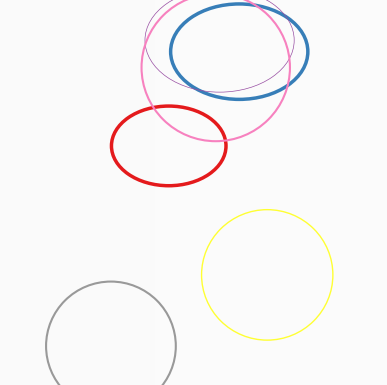[{"shape": "oval", "thickness": 2.5, "radius": 0.74, "center": [0.435, 0.621]}, {"shape": "oval", "thickness": 2.5, "radius": 0.89, "center": [0.617, 0.866]}, {"shape": "oval", "thickness": 0.5, "radius": 0.96, "center": [0.567, 0.895]}, {"shape": "circle", "thickness": 1, "radius": 0.85, "center": [0.69, 0.286]}, {"shape": "circle", "thickness": 1.5, "radius": 0.96, "center": [0.557, 0.825]}, {"shape": "circle", "thickness": 1.5, "radius": 0.84, "center": [0.286, 0.101]}]